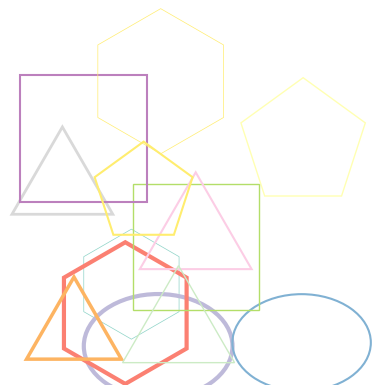[{"shape": "hexagon", "thickness": 0.5, "radius": 0.71, "center": [0.341, 0.262]}, {"shape": "pentagon", "thickness": 1, "radius": 0.85, "center": [0.787, 0.628]}, {"shape": "oval", "thickness": 3, "radius": 0.97, "center": [0.411, 0.101]}, {"shape": "hexagon", "thickness": 3, "radius": 0.92, "center": [0.325, 0.187]}, {"shape": "oval", "thickness": 1.5, "radius": 0.9, "center": [0.783, 0.11]}, {"shape": "triangle", "thickness": 2.5, "radius": 0.71, "center": [0.192, 0.138]}, {"shape": "square", "thickness": 1, "radius": 0.82, "center": [0.509, 0.359]}, {"shape": "triangle", "thickness": 1.5, "radius": 0.84, "center": [0.508, 0.385]}, {"shape": "triangle", "thickness": 2, "radius": 0.76, "center": [0.162, 0.519]}, {"shape": "square", "thickness": 1.5, "radius": 0.83, "center": [0.217, 0.64]}, {"shape": "triangle", "thickness": 1, "radius": 0.84, "center": [0.464, 0.142]}, {"shape": "hexagon", "thickness": 0.5, "radius": 0.94, "center": [0.417, 0.789]}, {"shape": "pentagon", "thickness": 1.5, "radius": 0.67, "center": [0.373, 0.498]}]